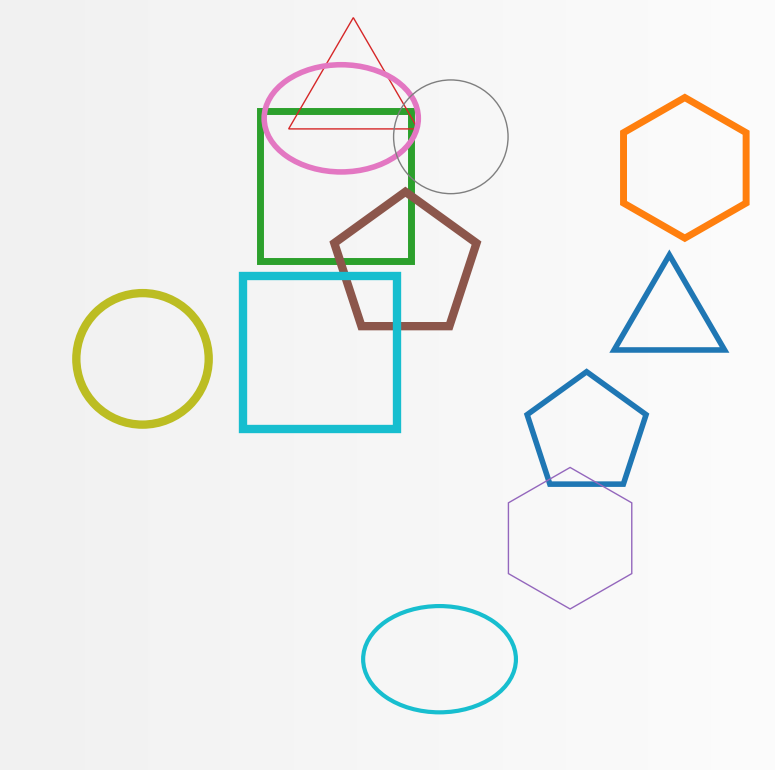[{"shape": "triangle", "thickness": 2, "radius": 0.41, "center": [0.864, 0.587]}, {"shape": "pentagon", "thickness": 2, "radius": 0.4, "center": [0.757, 0.437]}, {"shape": "hexagon", "thickness": 2.5, "radius": 0.46, "center": [0.884, 0.782]}, {"shape": "square", "thickness": 2.5, "radius": 0.49, "center": [0.433, 0.759]}, {"shape": "triangle", "thickness": 0.5, "radius": 0.48, "center": [0.456, 0.881]}, {"shape": "hexagon", "thickness": 0.5, "radius": 0.46, "center": [0.736, 0.301]}, {"shape": "pentagon", "thickness": 3, "radius": 0.48, "center": [0.523, 0.654]}, {"shape": "oval", "thickness": 2, "radius": 0.5, "center": [0.44, 0.846]}, {"shape": "circle", "thickness": 0.5, "radius": 0.37, "center": [0.582, 0.822]}, {"shape": "circle", "thickness": 3, "radius": 0.43, "center": [0.184, 0.534]}, {"shape": "square", "thickness": 3, "radius": 0.5, "center": [0.413, 0.543]}, {"shape": "oval", "thickness": 1.5, "radius": 0.49, "center": [0.567, 0.144]}]